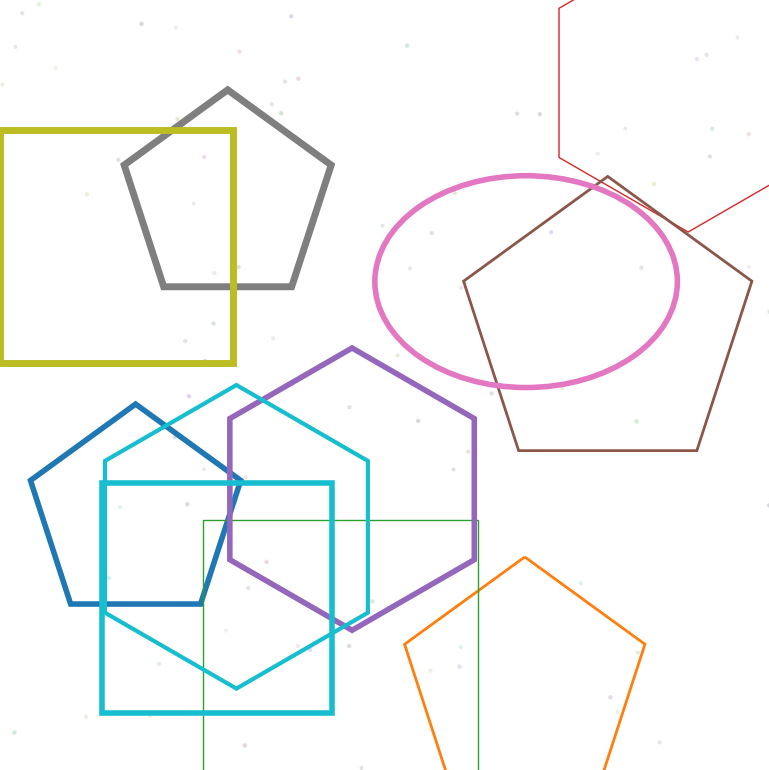[{"shape": "pentagon", "thickness": 2, "radius": 0.72, "center": [0.176, 0.332]}, {"shape": "pentagon", "thickness": 1, "radius": 0.82, "center": [0.682, 0.113]}, {"shape": "square", "thickness": 0.5, "radius": 0.89, "center": [0.442, 0.146]}, {"shape": "hexagon", "thickness": 0.5, "radius": 0.97, "center": [0.894, 0.892]}, {"shape": "hexagon", "thickness": 2, "radius": 0.92, "center": [0.457, 0.365]}, {"shape": "pentagon", "thickness": 1, "radius": 0.98, "center": [0.789, 0.574]}, {"shape": "oval", "thickness": 2, "radius": 0.98, "center": [0.683, 0.634]}, {"shape": "pentagon", "thickness": 2.5, "radius": 0.71, "center": [0.296, 0.742]}, {"shape": "square", "thickness": 2.5, "radius": 0.76, "center": [0.151, 0.68]}, {"shape": "square", "thickness": 2, "radius": 0.75, "center": [0.282, 0.224]}, {"shape": "hexagon", "thickness": 1.5, "radius": 0.99, "center": [0.307, 0.303]}]